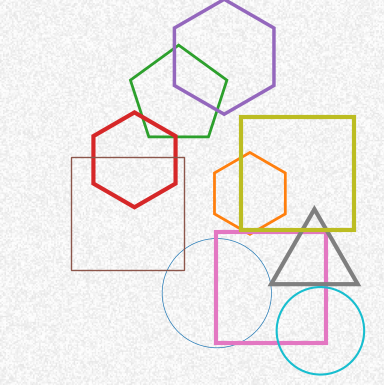[{"shape": "circle", "thickness": 0.5, "radius": 0.71, "center": [0.563, 0.239]}, {"shape": "hexagon", "thickness": 2, "radius": 0.53, "center": [0.649, 0.498]}, {"shape": "pentagon", "thickness": 2, "radius": 0.66, "center": [0.464, 0.751]}, {"shape": "hexagon", "thickness": 3, "radius": 0.62, "center": [0.349, 0.585]}, {"shape": "hexagon", "thickness": 2.5, "radius": 0.75, "center": [0.582, 0.853]}, {"shape": "square", "thickness": 1, "radius": 0.73, "center": [0.331, 0.446]}, {"shape": "square", "thickness": 3, "radius": 0.72, "center": [0.704, 0.254]}, {"shape": "triangle", "thickness": 3, "radius": 0.65, "center": [0.817, 0.327]}, {"shape": "square", "thickness": 3, "radius": 0.74, "center": [0.772, 0.548]}, {"shape": "circle", "thickness": 1.5, "radius": 0.57, "center": [0.832, 0.141]}]